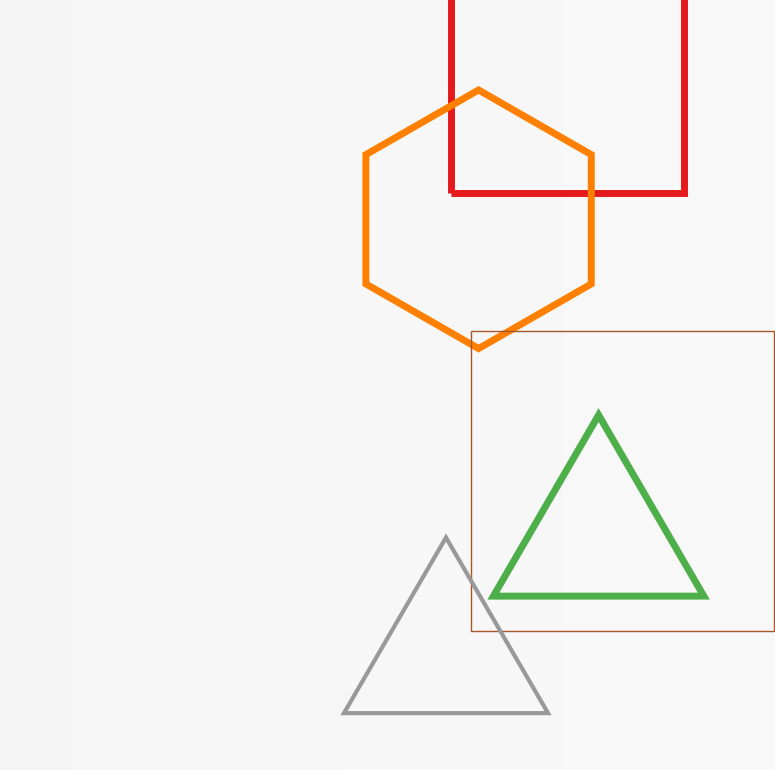[{"shape": "square", "thickness": 2.5, "radius": 0.75, "center": [0.732, 0.899]}, {"shape": "triangle", "thickness": 2.5, "radius": 0.78, "center": [0.772, 0.304]}, {"shape": "hexagon", "thickness": 2.5, "radius": 0.84, "center": [0.618, 0.715]}, {"shape": "square", "thickness": 0.5, "radius": 0.97, "center": [0.803, 0.375]}, {"shape": "triangle", "thickness": 1.5, "radius": 0.76, "center": [0.575, 0.15]}]